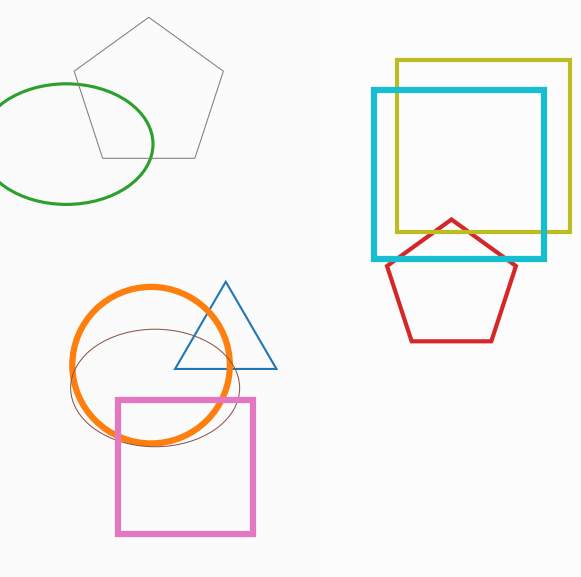[{"shape": "triangle", "thickness": 1, "radius": 0.5, "center": [0.388, 0.411]}, {"shape": "circle", "thickness": 3, "radius": 0.68, "center": [0.26, 0.367]}, {"shape": "oval", "thickness": 1.5, "radius": 0.75, "center": [0.114, 0.75]}, {"shape": "pentagon", "thickness": 2, "radius": 0.58, "center": [0.777, 0.502]}, {"shape": "oval", "thickness": 0.5, "radius": 0.73, "center": [0.267, 0.327]}, {"shape": "square", "thickness": 3, "radius": 0.58, "center": [0.319, 0.19]}, {"shape": "pentagon", "thickness": 0.5, "radius": 0.67, "center": [0.256, 0.834]}, {"shape": "square", "thickness": 2, "radius": 0.74, "center": [0.832, 0.746]}, {"shape": "square", "thickness": 3, "radius": 0.73, "center": [0.789, 0.696]}]